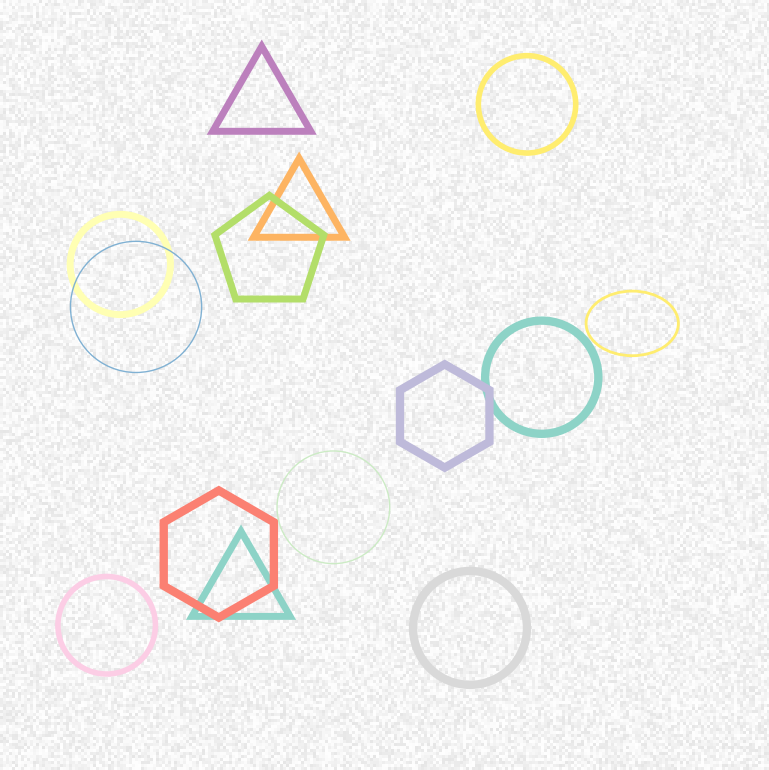[{"shape": "circle", "thickness": 3, "radius": 0.37, "center": [0.704, 0.51]}, {"shape": "triangle", "thickness": 2.5, "radius": 0.37, "center": [0.313, 0.236]}, {"shape": "circle", "thickness": 2.5, "radius": 0.33, "center": [0.156, 0.657]}, {"shape": "hexagon", "thickness": 3, "radius": 0.34, "center": [0.578, 0.46]}, {"shape": "hexagon", "thickness": 3, "radius": 0.41, "center": [0.284, 0.28]}, {"shape": "circle", "thickness": 0.5, "radius": 0.43, "center": [0.177, 0.601]}, {"shape": "triangle", "thickness": 2.5, "radius": 0.34, "center": [0.388, 0.726]}, {"shape": "pentagon", "thickness": 2.5, "radius": 0.37, "center": [0.35, 0.672]}, {"shape": "circle", "thickness": 2, "radius": 0.32, "center": [0.139, 0.188]}, {"shape": "circle", "thickness": 3, "radius": 0.37, "center": [0.61, 0.185]}, {"shape": "triangle", "thickness": 2.5, "radius": 0.37, "center": [0.34, 0.866]}, {"shape": "circle", "thickness": 0.5, "radius": 0.37, "center": [0.433, 0.341]}, {"shape": "circle", "thickness": 2, "radius": 0.32, "center": [0.684, 0.864]}, {"shape": "oval", "thickness": 1, "radius": 0.3, "center": [0.821, 0.58]}]